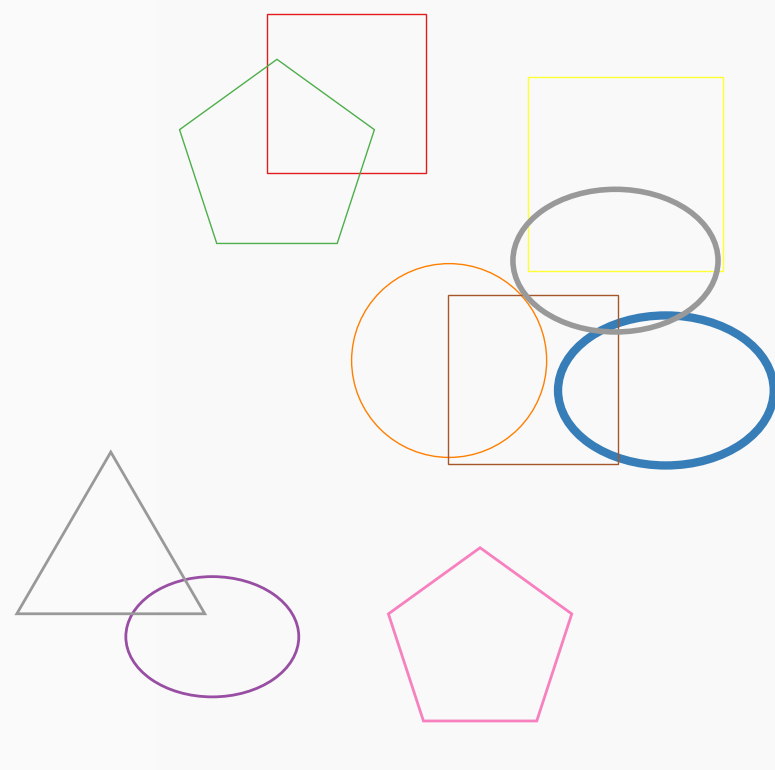[{"shape": "square", "thickness": 0.5, "radius": 0.52, "center": [0.447, 0.879]}, {"shape": "oval", "thickness": 3, "radius": 0.7, "center": [0.859, 0.493]}, {"shape": "pentagon", "thickness": 0.5, "radius": 0.66, "center": [0.357, 0.791]}, {"shape": "oval", "thickness": 1, "radius": 0.56, "center": [0.274, 0.173]}, {"shape": "circle", "thickness": 0.5, "radius": 0.63, "center": [0.58, 0.532]}, {"shape": "square", "thickness": 0.5, "radius": 0.63, "center": [0.807, 0.774]}, {"shape": "square", "thickness": 0.5, "radius": 0.55, "center": [0.688, 0.507]}, {"shape": "pentagon", "thickness": 1, "radius": 0.62, "center": [0.619, 0.164]}, {"shape": "oval", "thickness": 2, "radius": 0.66, "center": [0.794, 0.662]}, {"shape": "triangle", "thickness": 1, "radius": 0.7, "center": [0.143, 0.273]}]